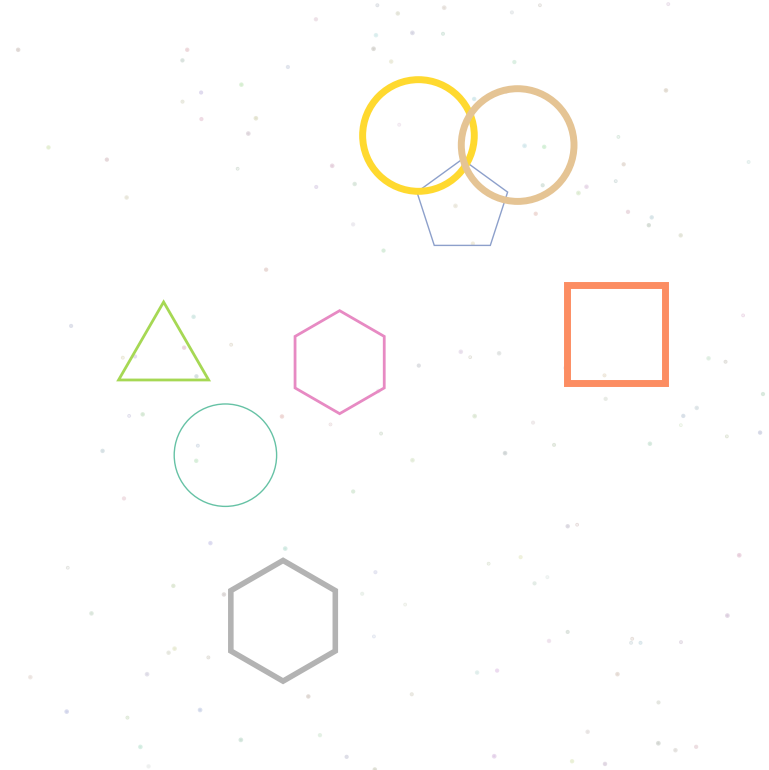[{"shape": "circle", "thickness": 0.5, "radius": 0.33, "center": [0.293, 0.409]}, {"shape": "square", "thickness": 2.5, "radius": 0.32, "center": [0.8, 0.566]}, {"shape": "pentagon", "thickness": 0.5, "radius": 0.31, "center": [0.6, 0.731]}, {"shape": "hexagon", "thickness": 1, "radius": 0.33, "center": [0.441, 0.53]}, {"shape": "triangle", "thickness": 1, "radius": 0.34, "center": [0.212, 0.54]}, {"shape": "circle", "thickness": 2.5, "radius": 0.36, "center": [0.543, 0.824]}, {"shape": "circle", "thickness": 2.5, "radius": 0.37, "center": [0.672, 0.812]}, {"shape": "hexagon", "thickness": 2, "radius": 0.39, "center": [0.368, 0.194]}]